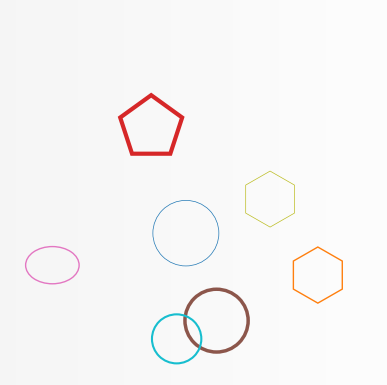[{"shape": "circle", "thickness": 0.5, "radius": 0.43, "center": [0.48, 0.394]}, {"shape": "hexagon", "thickness": 1, "radius": 0.36, "center": [0.82, 0.286]}, {"shape": "pentagon", "thickness": 3, "radius": 0.42, "center": [0.39, 0.669]}, {"shape": "circle", "thickness": 2.5, "radius": 0.41, "center": [0.559, 0.167]}, {"shape": "oval", "thickness": 1, "radius": 0.35, "center": [0.135, 0.311]}, {"shape": "hexagon", "thickness": 0.5, "radius": 0.36, "center": [0.697, 0.483]}, {"shape": "circle", "thickness": 1.5, "radius": 0.32, "center": [0.456, 0.12]}]